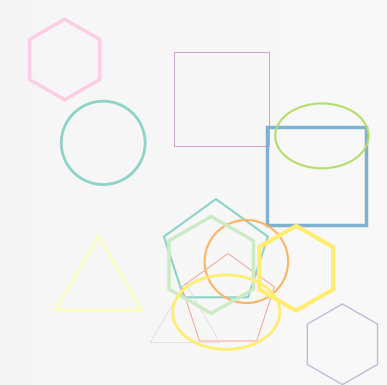[{"shape": "pentagon", "thickness": 1.5, "radius": 0.71, "center": [0.557, 0.342]}, {"shape": "circle", "thickness": 2, "radius": 0.54, "center": [0.266, 0.629]}, {"shape": "triangle", "thickness": 1.5, "radius": 0.64, "center": [0.255, 0.259]}, {"shape": "hexagon", "thickness": 1, "radius": 0.52, "center": [0.884, 0.106]}, {"shape": "pentagon", "thickness": 0.5, "radius": 0.63, "center": [0.589, 0.216]}, {"shape": "square", "thickness": 2.5, "radius": 0.63, "center": [0.817, 0.542]}, {"shape": "circle", "thickness": 1.5, "radius": 0.54, "center": [0.636, 0.321]}, {"shape": "oval", "thickness": 1.5, "radius": 0.6, "center": [0.831, 0.647]}, {"shape": "hexagon", "thickness": 2.5, "radius": 0.52, "center": [0.167, 0.845]}, {"shape": "triangle", "thickness": 0.5, "radius": 0.52, "center": [0.478, 0.162]}, {"shape": "square", "thickness": 0.5, "radius": 0.61, "center": [0.571, 0.743]}, {"shape": "hexagon", "thickness": 2.5, "radius": 0.63, "center": [0.545, 0.312]}, {"shape": "oval", "thickness": 2, "radius": 0.69, "center": [0.584, 0.189]}, {"shape": "hexagon", "thickness": 3, "radius": 0.55, "center": [0.764, 0.303]}]